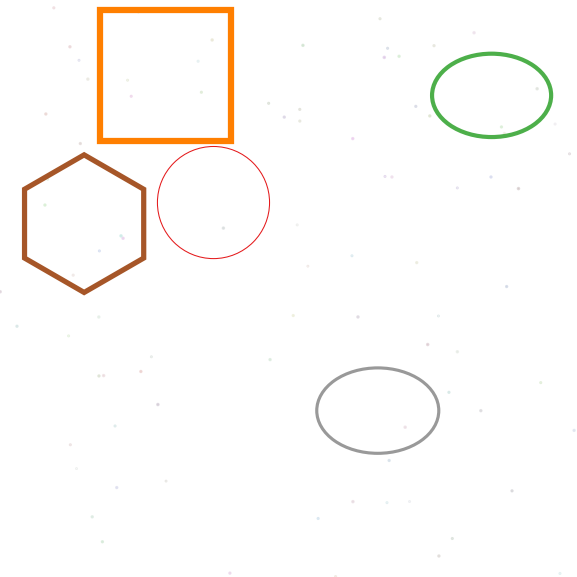[{"shape": "circle", "thickness": 0.5, "radius": 0.49, "center": [0.37, 0.648]}, {"shape": "oval", "thickness": 2, "radius": 0.52, "center": [0.851, 0.834]}, {"shape": "square", "thickness": 3, "radius": 0.57, "center": [0.286, 0.868]}, {"shape": "hexagon", "thickness": 2.5, "radius": 0.6, "center": [0.146, 0.612]}, {"shape": "oval", "thickness": 1.5, "radius": 0.53, "center": [0.654, 0.288]}]